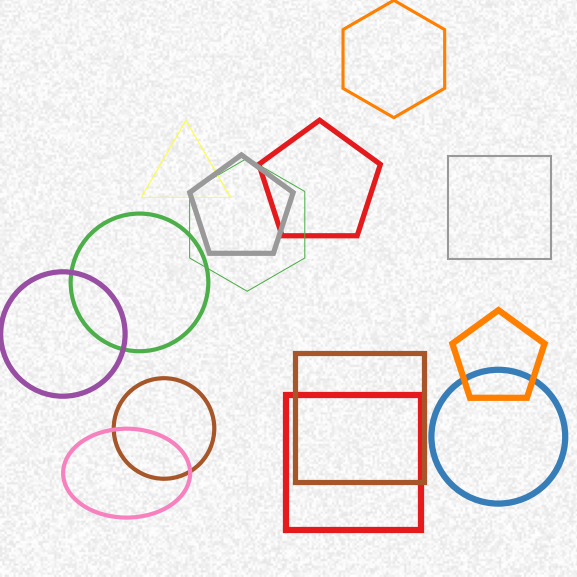[{"shape": "square", "thickness": 3, "radius": 0.58, "center": [0.612, 0.197]}, {"shape": "pentagon", "thickness": 2.5, "radius": 0.55, "center": [0.553, 0.68]}, {"shape": "circle", "thickness": 3, "radius": 0.58, "center": [0.863, 0.243]}, {"shape": "circle", "thickness": 2, "radius": 0.6, "center": [0.242, 0.51]}, {"shape": "hexagon", "thickness": 0.5, "radius": 0.58, "center": [0.428, 0.61]}, {"shape": "circle", "thickness": 2.5, "radius": 0.54, "center": [0.109, 0.421]}, {"shape": "hexagon", "thickness": 1.5, "radius": 0.51, "center": [0.682, 0.897]}, {"shape": "pentagon", "thickness": 3, "radius": 0.42, "center": [0.863, 0.378]}, {"shape": "triangle", "thickness": 0.5, "radius": 0.45, "center": [0.322, 0.702]}, {"shape": "square", "thickness": 2.5, "radius": 0.56, "center": [0.623, 0.276]}, {"shape": "circle", "thickness": 2, "radius": 0.44, "center": [0.284, 0.257]}, {"shape": "oval", "thickness": 2, "radius": 0.55, "center": [0.219, 0.18]}, {"shape": "square", "thickness": 1, "radius": 0.45, "center": [0.865, 0.64]}, {"shape": "pentagon", "thickness": 2.5, "radius": 0.47, "center": [0.418, 0.637]}]